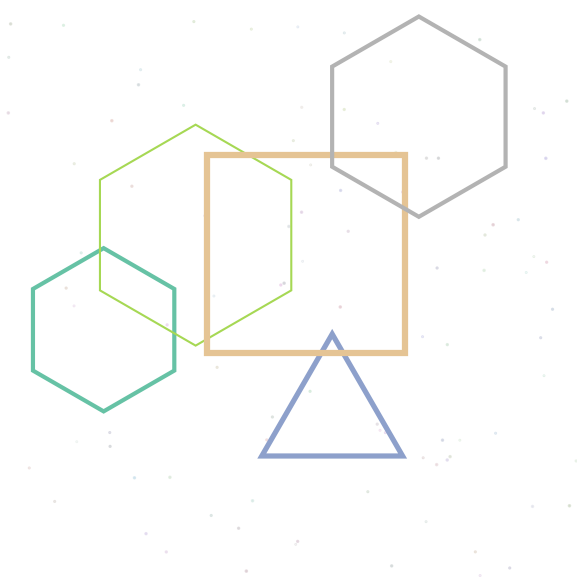[{"shape": "hexagon", "thickness": 2, "radius": 0.71, "center": [0.179, 0.428]}, {"shape": "triangle", "thickness": 2.5, "radius": 0.7, "center": [0.575, 0.28]}, {"shape": "hexagon", "thickness": 1, "radius": 0.96, "center": [0.339, 0.592]}, {"shape": "square", "thickness": 3, "radius": 0.86, "center": [0.53, 0.559]}, {"shape": "hexagon", "thickness": 2, "radius": 0.87, "center": [0.725, 0.797]}]